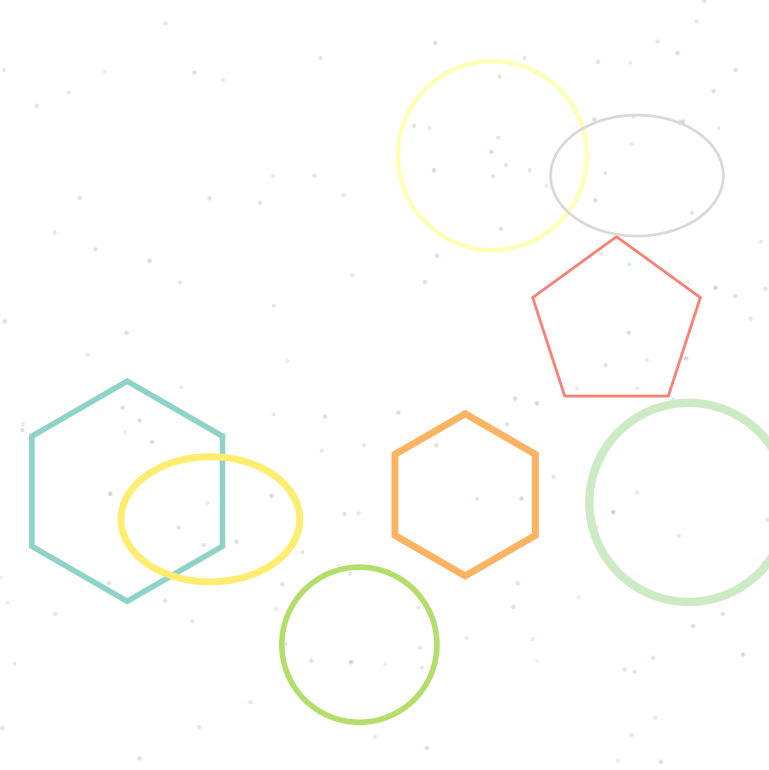[{"shape": "hexagon", "thickness": 2, "radius": 0.71, "center": [0.165, 0.362]}, {"shape": "circle", "thickness": 1.5, "radius": 0.61, "center": [0.64, 0.798]}, {"shape": "pentagon", "thickness": 1, "radius": 0.57, "center": [0.801, 0.578]}, {"shape": "hexagon", "thickness": 2.5, "radius": 0.53, "center": [0.604, 0.357]}, {"shape": "circle", "thickness": 2, "radius": 0.5, "center": [0.467, 0.163]}, {"shape": "oval", "thickness": 1, "radius": 0.56, "center": [0.827, 0.772]}, {"shape": "circle", "thickness": 3, "radius": 0.65, "center": [0.895, 0.347]}, {"shape": "oval", "thickness": 2.5, "radius": 0.58, "center": [0.273, 0.326]}]